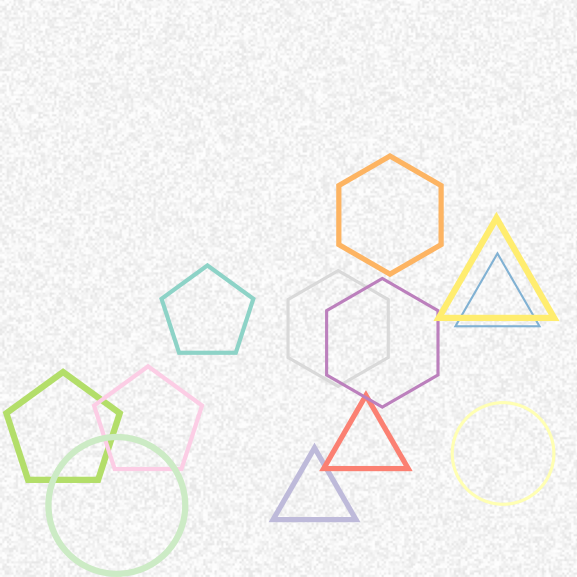[{"shape": "pentagon", "thickness": 2, "radius": 0.42, "center": [0.359, 0.456]}, {"shape": "circle", "thickness": 1.5, "radius": 0.44, "center": [0.871, 0.214]}, {"shape": "triangle", "thickness": 2.5, "radius": 0.41, "center": [0.545, 0.141]}, {"shape": "triangle", "thickness": 2.5, "radius": 0.42, "center": [0.634, 0.23]}, {"shape": "triangle", "thickness": 1, "radius": 0.42, "center": [0.861, 0.476]}, {"shape": "hexagon", "thickness": 2.5, "radius": 0.51, "center": [0.675, 0.627]}, {"shape": "pentagon", "thickness": 3, "radius": 0.52, "center": [0.109, 0.252]}, {"shape": "pentagon", "thickness": 2, "radius": 0.49, "center": [0.256, 0.266]}, {"shape": "hexagon", "thickness": 1.5, "radius": 0.5, "center": [0.586, 0.43]}, {"shape": "hexagon", "thickness": 1.5, "radius": 0.56, "center": [0.662, 0.406]}, {"shape": "circle", "thickness": 3, "radius": 0.59, "center": [0.202, 0.124]}, {"shape": "triangle", "thickness": 3, "radius": 0.58, "center": [0.86, 0.506]}]